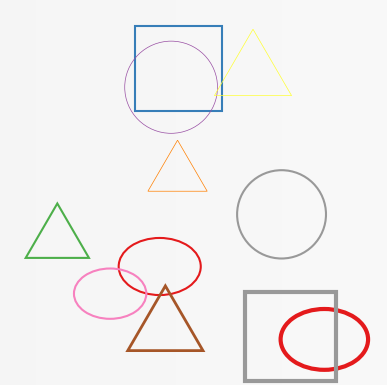[{"shape": "oval", "thickness": 1.5, "radius": 0.53, "center": [0.412, 0.308]}, {"shape": "oval", "thickness": 3, "radius": 0.56, "center": [0.837, 0.118]}, {"shape": "square", "thickness": 1.5, "radius": 0.56, "center": [0.461, 0.822]}, {"shape": "triangle", "thickness": 1.5, "radius": 0.47, "center": [0.148, 0.377]}, {"shape": "circle", "thickness": 0.5, "radius": 0.6, "center": [0.442, 0.773]}, {"shape": "triangle", "thickness": 0.5, "radius": 0.44, "center": [0.458, 0.547]}, {"shape": "triangle", "thickness": 0.5, "radius": 0.57, "center": [0.653, 0.809]}, {"shape": "triangle", "thickness": 2, "radius": 0.56, "center": [0.427, 0.145]}, {"shape": "oval", "thickness": 1.5, "radius": 0.47, "center": [0.284, 0.237]}, {"shape": "square", "thickness": 3, "radius": 0.58, "center": [0.75, 0.126]}, {"shape": "circle", "thickness": 1.5, "radius": 0.57, "center": [0.727, 0.443]}]